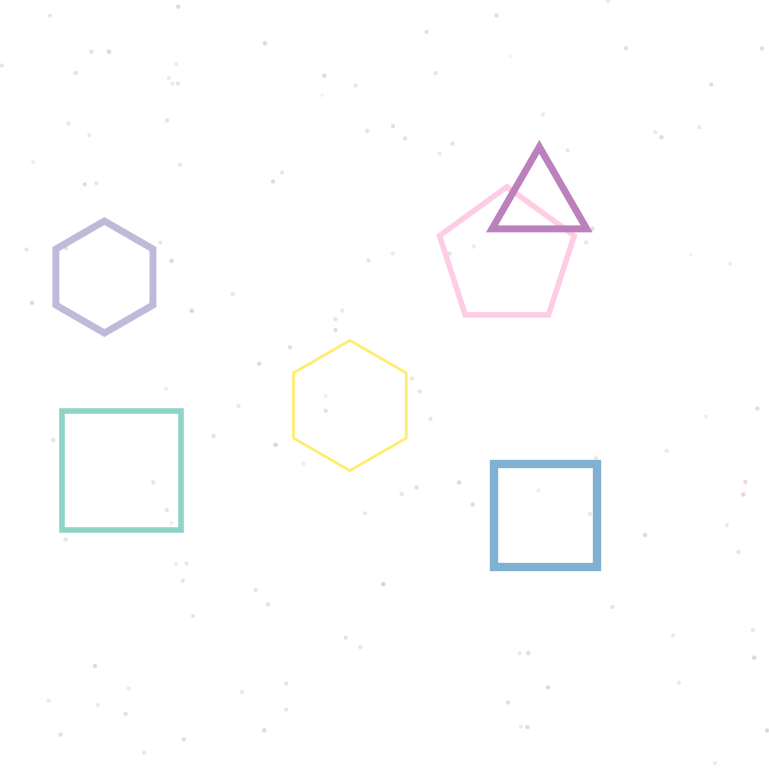[{"shape": "square", "thickness": 2, "radius": 0.39, "center": [0.158, 0.389]}, {"shape": "hexagon", "thickness": 2.5, "radius": 0.36, "center": [0.136, 0.64]}, {"shape": "square", "thickness": 3, "radius": 0.33, "center": [0.708, 0.331]}, {"shape": "pentagon", "thickness": 2, "radius": 0.46, "center": [0.658, 0.665]}, {"shape": "triangle", "thickness": 2.5, "radius": 0.36, "center": [0.7, 0.738]}, {"shape": "hexagon", "thickness": 1, "radius": 0.42, "center": [0.454, 0.473]}]